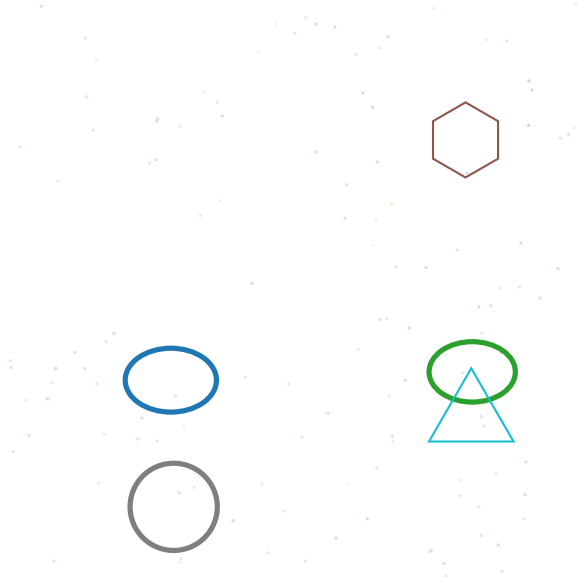[{"shape": "oval", "thickness": 2.5, "radius": 0.4, "center": [0.296, 0.341]}, {"shape": "oval", "thickness": 2.5, "radius": 0.37, "center": [0.818, 0.355]}, {"shape": "hexagon", "thickness": 1, "radius": 0.32, "center": [0.806, 0.757]}, {"shape": "circle", "thickness": 2.5, "radius": 0.38, "center": [0.301, 0.121]}, {"shape": "triangle", "thickness": 1, "radius": 0.42, "center": [0.816, 0.277]}]